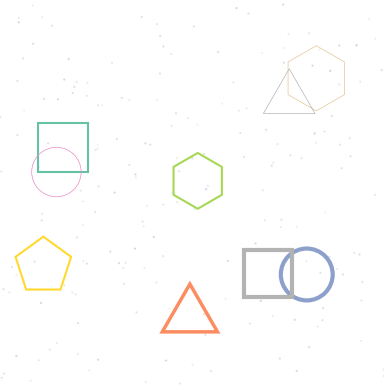[{"shape": "square", "thickness": 1.5, "radius": 0.32, "center": [0.163, 0.616]}, {"shape": "triangle", "thickness": 2.5, "radius": 0.41, "center": [0.493, 0.179]}, {"shape": "circle", "thickness": 3, "radius": 0.34, "center": [0.797, 0.287]}, {"shape": "circle", "thickness": 0.5, "radius": 0.32, "center": [0.147, 0.553]}, {"shape": "hexagon", "thickness": 1.5, "radius": 0.36, "center": [0.514, 0.53]}, {"shape": "pentagon", "thickness": 1.5, "radius": 0.38, "center": [0.113, 0.309]}, {"shape": "hexagon", "thickness": 0.5, "radius": 0.42, "center": [0.822, 0.797]}, {"shape": "triangle", "thickness": 0.5, "radius": 0.39, "center": [0.751, 0.744]}, {"shape": "square", "thickness": 3, "radius": 0.31, "center": [0.696, 0.291]}]